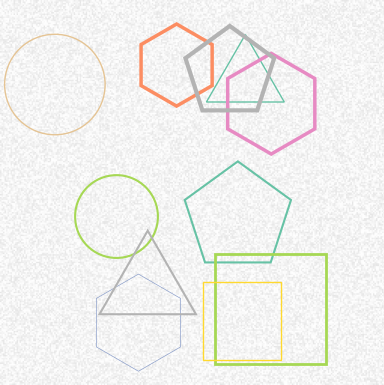[{"shape": "triangle", "thickness": 1, "radius": 0.58, "center": [0.637, 0.793]}, {"shape": "pentagon", "thickness": 1.5, "radius": 0.73, "center": [0.618, 0.436]}, {"shape": "hexagon", "thickness": 2.5, "radius": 0.53, "center": [0.459, 0.831]}, {"shape": "hexagon", "thickness": 0.5, "radius": 0.63, "center": [0.36, 0.162]}, {"shape": "hexagon", "thickness": 2.5, "radius": 0.65, "center": [0.705, 0.731]}, {"shape": "circle", "thickness": 1.5, "radius": 0.54, "center": [0.303, 0.438]}, {"shape": "square", "thickness": 2, "radius": 0.72, "center": [0.702, 0.197]}, {"shape": "square", "thickness": 1, "radius": 0.51, "center": [0.628, 0.166]}, {"shape": "circle", "thickness": 1, "radius": 0.65, "center": [0.143, 0.78]}, {"shape": "triangle", "thickness": 1.5, "radius": 0.72, "center": [0.384, 0.256]}, {"shape": "pentagon", "thickness": 3, "radius": 0.61, "center": [0.597, 0.811]}]